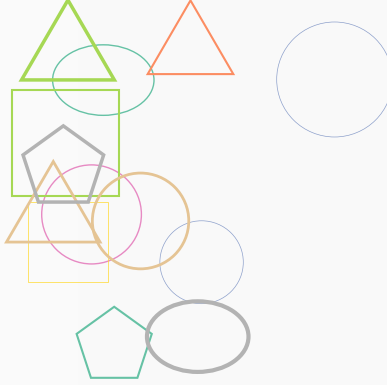[{"shape": "pentagon", "thickness": 1.5, "radius": 0.51, "center": [0.295, 0.101]}, {"shape": "oval", "thickness": 1, "radius": 0.65, "center": [0.267, 0.792]}, {"shape": "triangle", "thickness": 1.5, "radius": 0.64, "center": [0.492, 0.871]}, {"shape": "circle", "thickness": 0.5, "radius": 0.54, "center": [0.52, 0.319]}, {"shape": "circle", "thickness": 0.5, "radius": 0.75, "center": [0.863, 0.794]}, {"shape": "circle", "thickness": 1, "radius": 0.64, "center": [0.236, 0.443]}, {"shape": "triangle", "thickness": 2.5, "radius": 0.69, "center": [0.175, 0.862]}, {"shape": "square", "thickness": 1.5, "radius": 0.69, "center": [0.17, 0.628]}, {"shape": "square", "thickness": 0.5, "radius": 0.52, "center": [0.174, 0.372]}, {"shape": "circle", "thickness": 2, "radius": 0.62, "center": [0.363, 0.426]}, {"shape": "triangle", "thickness": 2, "radius": 0.7, "center": [0.137, 0.441]}, {"shape": "oval", "thickness": 3, "radius": 0.66, "center": [0.51, 0.126]}, {"shape": "pentagon", "thickness": 2.5, "radius": 0.55, "center": [0.163, 0.564]}]